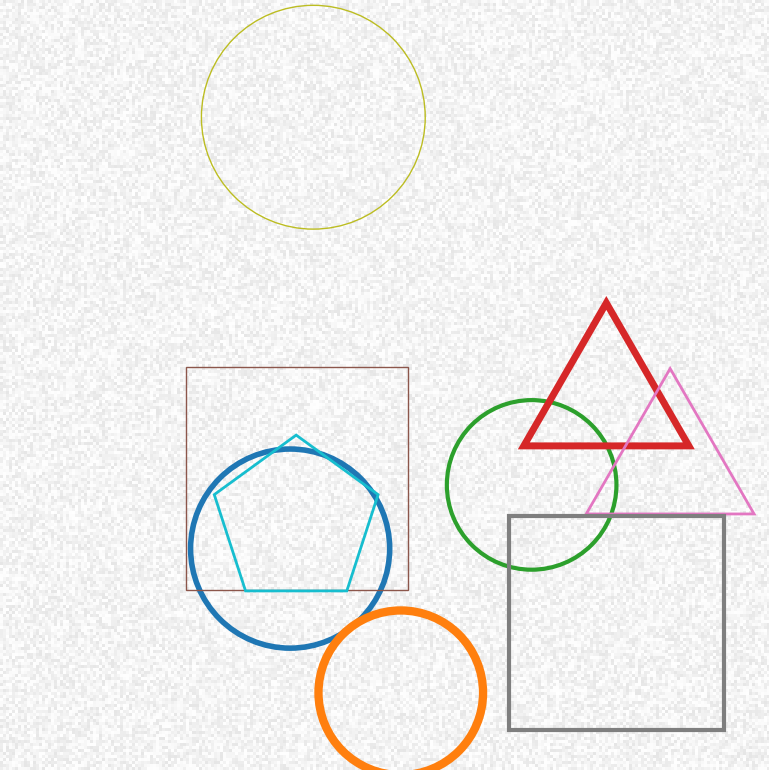[{"shape": "circle", "thickness": 2, "radius": 0.65, "center": [0.377, 0.288]}, {"shape": "circle", "thickness": 3, "radius": 0.53, "center": [0.52, 0.1]}, {"shape": "circle", "thickness": 1.5, "radius": 0.55, "center": [0.69, 0.37]}, {"shape": "triangle", "thickness": 2.5, "radius": 0.62, "center": [0.787, 0.483]}, {"shape": "square", "thickness": 0.5, "radius": 0.72, "center": [0.386, 0.378]}, {"shape": "triangle", "thickness": 1, "radius": 0.63, "center": [0.87, 0.395]}, {"shape": "square", "thickness": 1.5, "radius": 0.7, "center": [0.801, 0.191]}, {"shape": "circle", "thickness": 0.5, "radius": 0.73, "center": [0.407, 0.848]}, {"shape": "pentagon", "thickness": 1, "radius": 0.56, "center": [0.385, 0.323]}]